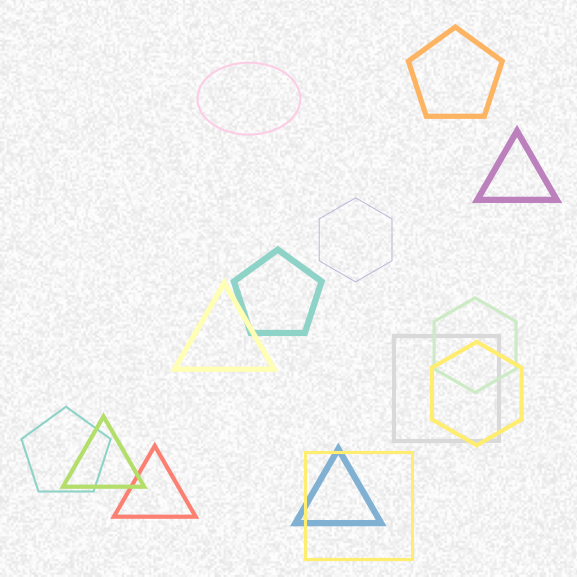[{"shape": "pentagon", "thickness": 3, "radius": 0.4, "center": [0.481, 0.487]}, {"shape": "pentagon", "thickness": 1, "radius": 0.41, "center": [0.114, 0.214]}, {"shape": "triangle", "thickness": 2.5, "radius": 0.5, "center": [0.388, 0.41]}, {"shape": "hexagon", "thickness": 0.5, "radius": 0.36, "center": [0.616, 0.584]}, {"shape": "triangle", "thickness": 2, "radius": 0.41, "center": [0.268, 0.145]}, {"shape": "triangle", "thickness": 3, "radius": 0.43, "center": [0.586, 0.136]}, {"shape": "pentagon", "thickness": 2.5, "radius": 0.43, "center": [0.788, 0.867]}, {"shape": "triangle", "thickness": 2, "radius": 0.41, "center": [0.179, 0.197]}, {"shape": "oval", "thickness": 1, "radius": 0.45, "center": [0.431, 0.828]}, {"shape": "square", "thickness": 2, "radius": 0.45, "center": [0.773, 0.327]}, {"shape": "triangle", "thickness": 3, "radius": 0.4, "center": [0.895, 0.693]}, {"shape": "hexagon", "thickness": 1.5, "radius": 0.41, "center": [0.823, 0.401]}, {"shape": "hexagon", "thickness": 2, "radius": 0.45, "center": [0.826, 0.318]}, {"shape": "square", "thickness": 1.5, "radius": 0.46, "center": [0.621, 0.123]}]